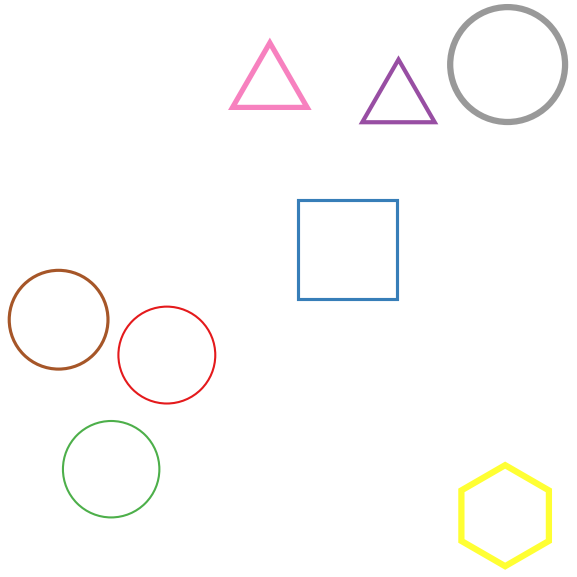[{"shape": "circle", "thickness": 1, "radius": 0.42, "center": [0.289, 0.384]}, {"shape": "square", "thickness": 1.5, "radius": 0.43, "center": [0.602, 0.567]}, {"shape": "circle", "thickness": 1, "radius": 0.42, "center": [0.192, 0.187]}, {"shape": "triangle", "thickness": 2, "radius": 0.36, "center": [0.69, 0.824]}, {"shape": "hexagon", "thickness": 3, "radius": 0.44, "center": [0.875, 0.106]}, {"shape": "circle", "thickness": 1.5, "radius": 0.43, "center": [0.101, 0.446]}, {"shape": "triangle", "thickness": 2.5, "radius": 0.37, "center": [0.467, 0.85]}, {"shape": "circle", "thickness": 3, "radius": 0.5, "center": [0.879, 0.887]}]